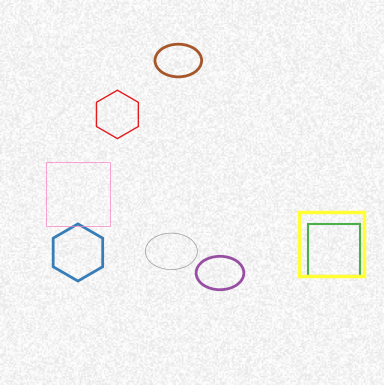[{"shape": "hexagon", "thickness": 1, "radius": 0.31, "center": [0.305, 0.703]}, {"shape": "hexagon", "thickness": 2, "radius": 0.37, "center": [0.202, 0.344]}, {"shape": "square", "thickness": 1.5, "radius": 0.34, "center": [0.867, 0.35]}, {"shape": "oval", "thickness": 2, "radius": 0.31, "center": [0.571, 0.291]}, {"shape": "square", "thickness": 2.5, "radius": 0.42, "center": [0.861, 0.365]}, {"shape": "oval", "thickness": 2, "radius": 0.3, "center": [0.463, 0.843]}, {"shape": "square", "thickness": 0.5, "radius": 0.41, "center": [0.202, 0.497]}, {"shape": "oval", "thickness": 0.5, "radius": 0.34, "center": [0.445, 0.347]}]